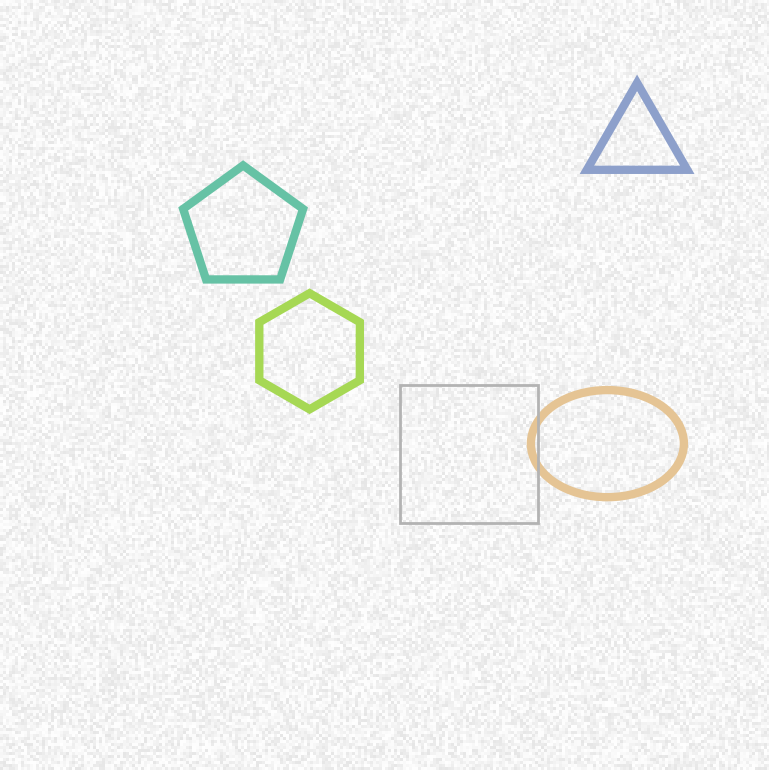[{"shape": "pentagon", "thickness": 3, "radius": 0.41, "center": [0.316, 0.703]}, {"shape": "triangle", "thickness": 3, "radius": 0.38, "center": [0.827, 0.817]}, {"shape": "hexagon", "thickness": 3, "radius": 0.38, "center": [0.402, 0.544]}, {"shape": "oval", "thickness": 3, "radius": 0.5, "center": [0.789, 0.424]}, {"shape": "square", "thickness": 1, "radius": 0.45, "center": [0.609, 0.411]}]